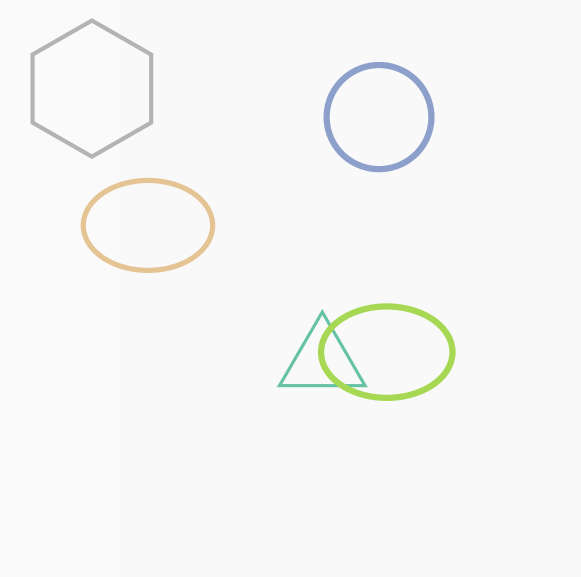[{"shape": "triangle", "thickness": 1.5, "radius": 0.42, "center": [0.554, 0.374]}, {"shape": "circle", "thickness": 3, "radius": 0.45, "center": [0.652, 0.796]}, {"shape": "oval", "thickness": 3, "radius": 0.57, "center": [0.665, 0.389]}, {"shape": "oval", "thickness": 2.5, "radius": 0.56, "center": [0.255, 0.609]}, {"shape": "hexagon", "thickness": 2, "radius": 0.59, "center": [0.158, 0.846]}]